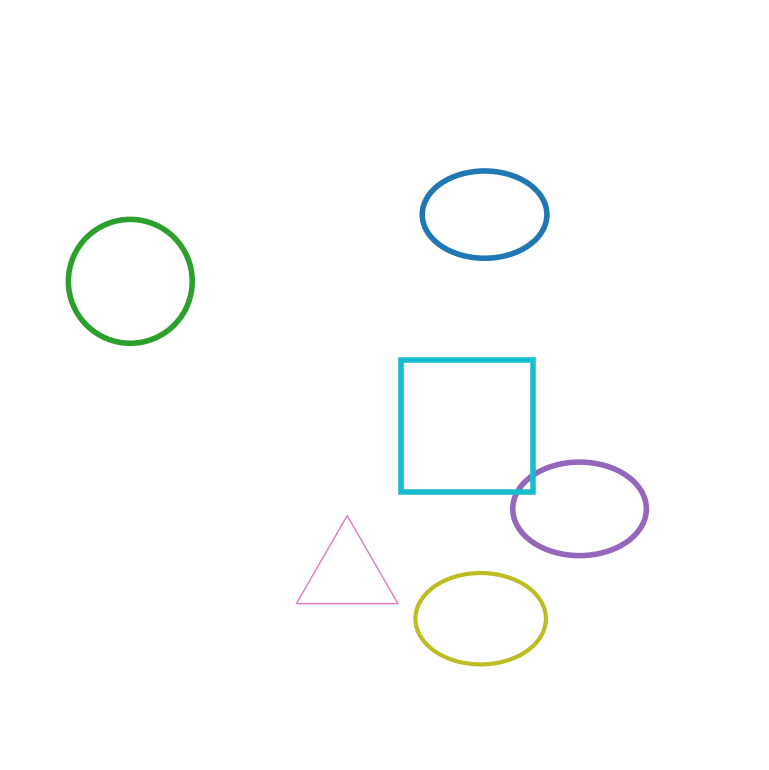[{"shape": "oval", "thickness": 2, "radius": 0.4, "center": [0.629, 0.721]}, {"shape": "circle", "thickness": 2, "radius": 0.4, "center": [0.169, 0.635]}, {"shape": "oval", "thickness": 2, "radius": 0.43, "center": [0.753, 0.339]}, {"shape": "triangle", "thickness": 0.5, "radius": 0.38, "center": [0.451, 0.254]}, {"shape": "oval", "thickness": 1.5, "radius": 0.42, "center": [0.624, 0.196]}, {"shape": "square", "thickness": 2, "radius": 0.43, "center": [0.606, 0.447]}]